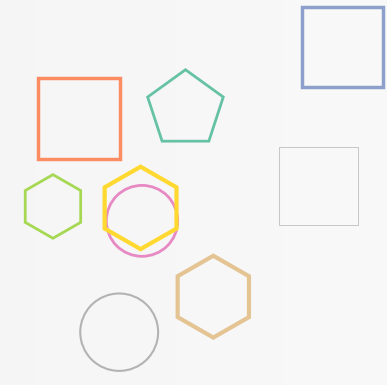[{"shape": "pentagon", "thickness": 2, "radius": 0.51, "center": [0.479, 0.716]}, {"shape": "square", "thickness": 2.5, "radius": 0.52, "center": [0.204, 0.693]}, {"shape": "square", "thickness": 2.5, "radius": 0.52, "center": [0.884, 0.878]}, {"shape": "circle", "thickness": 2, "radius": 0.46, "center": [0.366, 0.426]}, {"shape": "hexagon", "thickness": 2, "radius": 0.41, "center": [0.137, 0.464]}, {"shape": "hexagon", "thickness": 3, "radius": 0.54, "center": [0.363, 0.46]}, {"shape": "hexagon", "thickness": 3, "radius": 0.53, "center": [0.55, 0.229]}, {"shape": "circle", "thickness": 1.5, "radius": 0.5, "center": [0.308, 0.137]}, {"shape": "square", "thickness": 0.5, "radius": 0.51, "center": [0.822, 0.517]}]